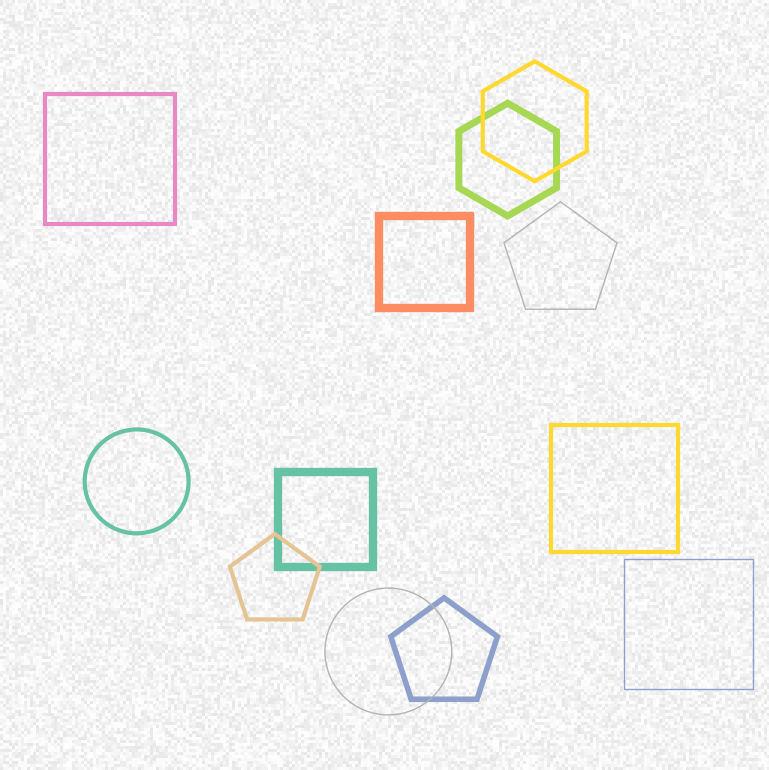[{"shape": "circle", "thickness": 1.5, "radius": 0.34, "center": [0.177, 0.375]}, {"shape": "square", "thickness": 3, "radius": 0.31, "center": [0.422, 0.326]}, {"shape": "square", "thickness": 3, "radius": 0.3, "center": [0.551, 0.66]}, {"shape": "pentagon", "thickness": 2, "radius": 0.36, "center": [0.577, 0.151]}, {"shape": "square", "thickness": 0.5, "radius": 0.42, "center": [0.895, 0.19]}, {"shape": "square", "thickness": 1.5, "radius": 0.42, "center": [0.143, 0.793]}, {"shape": "hexagon", "thickness": 2.5, "radius": 0.37, "center": [0.659, 0.793]}, {"shape": "square", "thickness": 1.5, "radius": 0.41, "center": [0.798, 0.366]}, {"shape": "hexagon", "thickness": 1.5, "radius": 0.39, "center": [0.694, 0.842]}, {"shape": "pentagon", "thickness": 1.5, "radius": 0.31, "center": [0.357, 0.245]}, {"shape": "pentagon", "thickness": 0.5, "radius": 0.39, "center": [0.728, 0.661]}, {"shape": "circle", "thickness": 0.5, "radius": 0.41, "center": [0.504, 0.154]}]